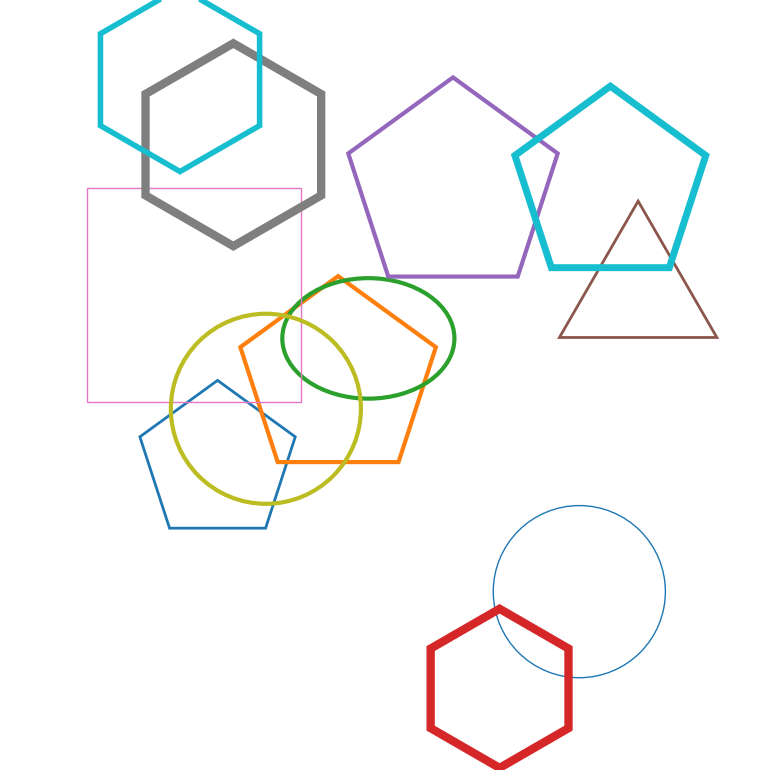[{"shape": "pentagon", "thickness": 1, "radius": 0.53, "center": [0.283, 0.4]}, {"shape": "circle", "thickness": 0.5, "radius": 0.56, "center": [0.752, 0.232]}, {"shape": "pentagon", "thickness": 1.5, "radius": 0.67, "center": [0.439, 0.508]}, {"shape": "oval", "thickness": 1.5, "radius": 0.56, "center": [0.478, 0.561]}, {"shape": "hexagon", "thickness": 3, "radius": 0.52, "center": [0.649, 0.106]}, {"shape": "pentagon", "thickness": 1.5, "radius": 0.71, "center": [0.588, 0.757]}, {"shape": "triangle", "thickness": 1, "radius": 0.59, "center": [0.829, 0.621]}, {"shape": "square", "thickness": 0.5, "radius": 0.7, "center": [0.252, 0.617]}, {"shape": "hexagon", "thickness": 3, "radius": 0.66, "center": [0.303, 0.812]}, {"shape": "circle", "thickness": 1.5, "radius": 0.62, "center": [0.345, 0.469]}, {"shape": "pentagon", "thickness": 2.5, "radius": 0.65, "center": [0.793, 0.758]}, {"shape": "hexagon", "thickness": 2, "radius": 0.6, "center": [0.234, 0.897]}]